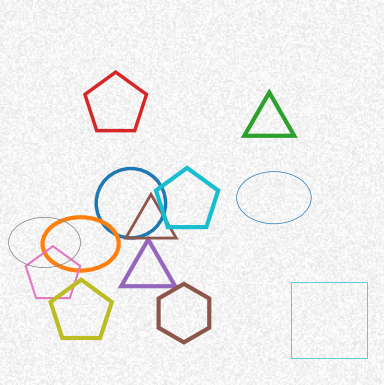[{"shape": "oval", "thickness": 0.5, "radius": 0.48, "center": [0.711, 0.487]}, {"shape": "circle", "thickness": 2.5, "radius": 0.45, "center": [0.34, 0.472]}, {"shape": "oval", "thickness": 3, "radius": 0.49, "center": [0.209, 0.366]}, {"shape": "triangle", "thickness": 3, "radius": 0.37, "center": [0.699, 0.685]}, {"shape": "pentagon", "thickness": 2.5, "radius": 0.42, "center": [0.301, 0.729]}, {"shape": "triangle", "thickness": 3, "radius": 0.4, "center": [0.385, 0.297]}, {"shape": "hexagon", "thickness": 3, "radius": 0.38, "center": [0.478, 0.187]}, {"shape": "triangle", "thickness": 2, "radius": 0.38, "center": [0.392, 0.419]}, {"shape": "pentagon", "thickness": 1.5, "radius": 0.37, "center": [0.138, 0.286]}, {"shape": "oval", "thickness": 0.5, "radius": 0.47, "center": [0.116, 0.37]}, {"shape": "pentagon", "thickness": 3, "radius": 0.42, "center": [0.211, 0.19]}, {"shape": "pentagon", "thickness": 3, "radius": 0.43, "center": [0.486, 0.479]}, {"shape": "square", "thickness": 0.5, "radius": 0.49, "center": [0.856, 0.169]}]